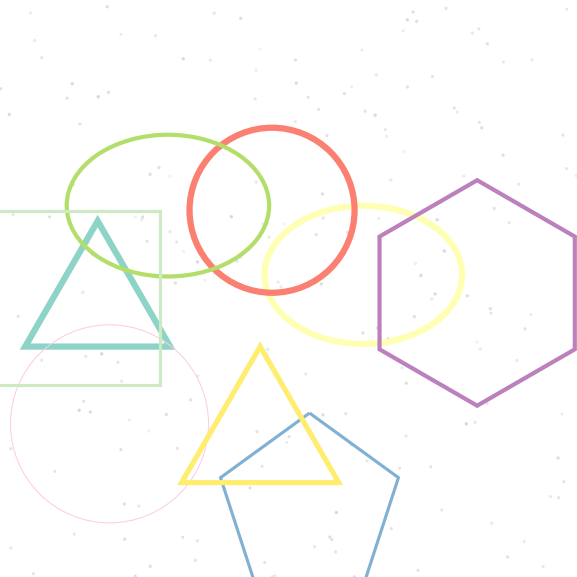[{"shape": "triangle", "thickness": 3, "radius": 0.72, "center": [0.169, 0.471]}, {"shape": "oval", "thickness": 3, "radius": 0.85, "center": [0.629, 0.523]}, {"shape": "circle", "thickness": 3, "radius": 0.71, "center": [0.471, 0.635]}, {"shape": "pentagon", "thickness": 1.5, "radius": 0.81, "center": [0.536, 0.122]}, {"shape": "oval", "thickness": 2, "radius": 0.88, "center": [0.291, 0.643]}, {"shape": "circle", "thickness": 0.5, "radius": 0.86, "center": [0.19, 0.265]}, {"shape": "hexagon", "thickness": 2, "radius": 0.98, "center": [0.826, 0.492]}, {"shape": "square", "thickness": 1.5, "radius": 0.75, "center": [0.127, 0.483]}, {"shape": "triangle", "thickness": 2.5, "radius": 0.79, "center": [0.451, 0.242]}]